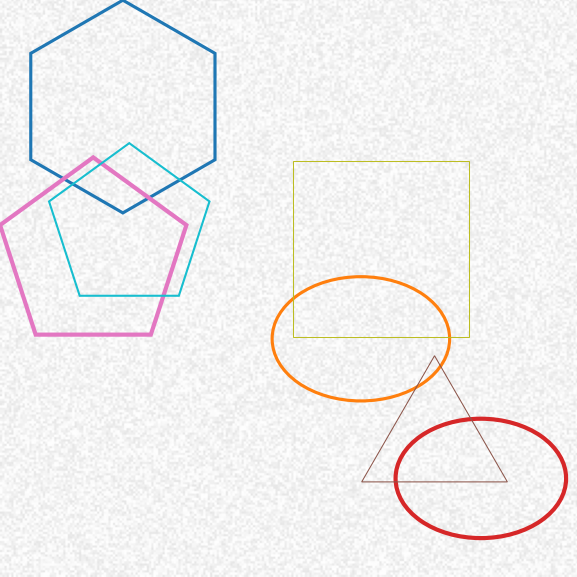[{"shape": "hexagon", "thickness": 1.5, "radius": 0.92, "center": [0.213, 0.815]}, {"shape": "oval", "thickness": 1.5, "radius": 0.77, "center": [0.625, 0.412]}, {"shape": "oval", "thickness": 2, "radius": 0.74, "center": [0.833, 0.171]}, {"shape": "triangle", "thickness": 0.5, "radius": 0.73, "center": [0.752, 0.238]}, {"shape": "pentagon", "thickness": 2, "radius": 0.85, "center": [0.161, 0.557]}, {"shape": "square", "thickness": 0.5, "radius": 0.76, "center": [0.659, 0.568]}, {"shape": "pentagon", "thickness": 1, "radius": 0.73, "center": [0.224, 0.605]}]